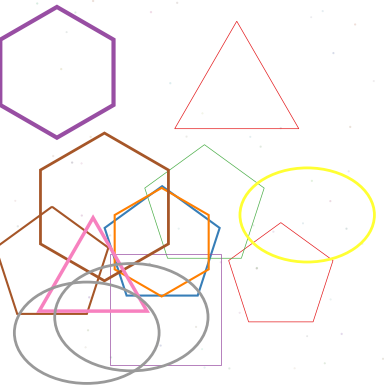[{"shape": "triangle", "thickness": 0.5, "radius": 0.93, "center": [0.615, 0.759]}, {"shape": "pentagon", "thickness": 0.5, "radius": 0.71, "center": [0.729, 0.279]}, {"shape": "pentagon", "thickness": 1.5, "radius": 0.79, "center": [0.421, 0.359]}, {"shape": "pentagon", "thickness": 0.5, "radius": 0.82, "center": [0.531, 0.461]}, {"shape": "square", "thickness": 0.5, "radius": 0.72, "center": [0.429, 0.196]}, {"shape": "hexagon", "thickness": 3, "radius": 0.85, "center": [0.148, 0.812]}, {"shape": "hexagon", "thickness": 1.5, "radius": 0.7, "center": [0.42, 0.371]}, {"shape": "oval", "thickness": 2, "radius": 0.87, "center": [0.798, 0.442]}, {"shape": "pentagon", "thickness": 1.5, "radius": 0.77, "center": [0.135, 0.309]}, {"shape": "hexagon", "thickness": 2, "radius": 0.96, "center": [0.271, 0.462]}, {"shape": "triangle", "thickness": 2.5, "radius": 0.81, "center": [0.242, 0.273]}, {"shape": "oval", "thickness": 2, "radius": 0.94, "center": [0.225, 0.136]}, {"shape": "oval", "thickness": 2, "radius": 1.0, "center": [0.341, 0.176]}]